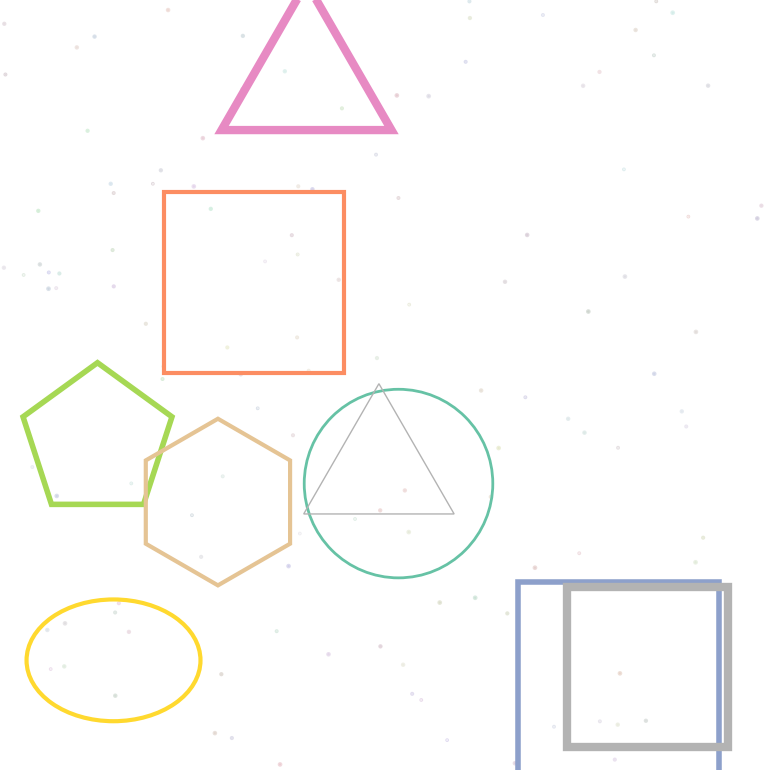[{"shape": "circle", "thickness": 1, "radius": 0.61, "center": [0.518, 0.372]}, {"shape": "square", "thickness": 1.5, "radius": 0.59, "center": [0.33, 0.633]}, {"shape": "square", "thickness": 2, "radius": 0.65, "center": [0.803, 0.114]}, {"shape": "triangle", "thickness": 3, "radius": 0.64, "center": [0.398, 0.895]}, {"shape": "pentagon", "thickness": 2, "radius": 0.51, "center": [0.127, 0.427]}, {"shape": "oval", "thickness": 1.5, "radius": 0.56, "center": [0.147, 0.142]}, {"shape": "hexagon", "thickness": 1.5, "radius": 0.54, "center": [0.283, 0.348]}, {"shape": "triangle", "thickness": 0.5, "radius": 0.56, "center": [0.492, 0.389]}, {"shape": "square", "thickness": 3, "radius": 0.52, "center": [0.841, 0.134]}]